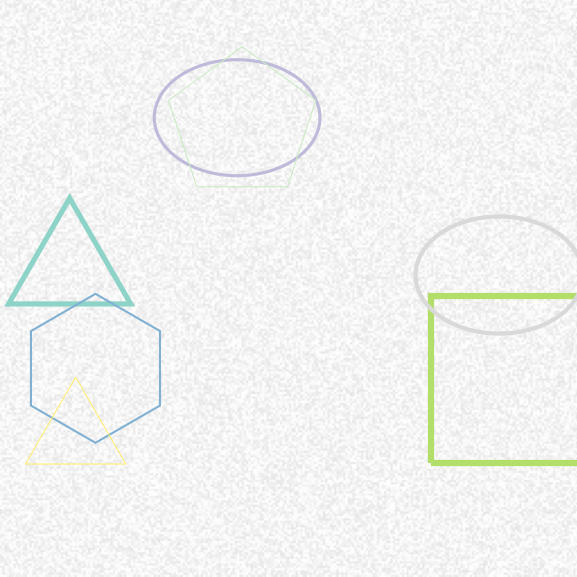[{"shape": "triangle", "thickness": 2.5, "radius": 0.61, "center": [0.121, 0.534]}, {"shape": "oval", "thickness": 1.5, "radius": 0.72, "center": [0.411, 0.795]}, {"shape": "hexagon", "thickness": 1, "radius": 0.64, "center": [0.165, 0.361]}, {"shape": "square", "thickness": 3, "radius": 0.72, "center": [0.89, 0.342]}, {"shape": "oval", "thickness": 2, "radius": 0.72, "center": [0.864, 0.523]}, {"shape": "pentagon", "thickness": 0.5, "radius": 0.67, "center": [0.419, 0.784]}, {"shape": "triangle", "thickness": 0.5, "radius": 0.5, "center": [0.131, 0.246]}]